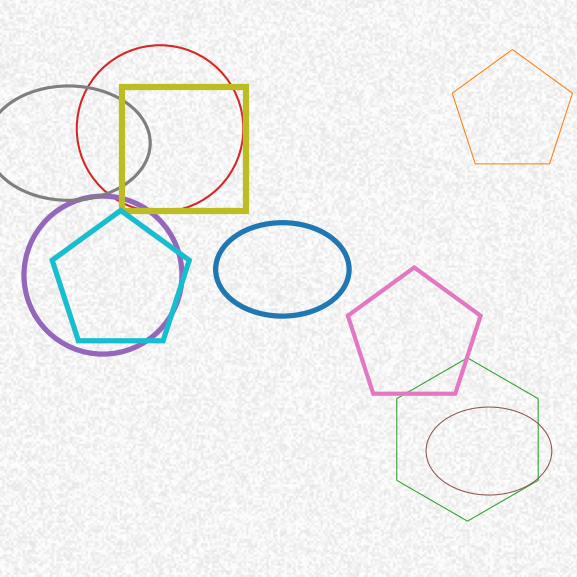[{"shape": "oval", "thickness": 2.5, "radius": 0.58, "center": [0.489, 0.533]}, {"shape": "pentagon", "thickness": 0.5, "radius": 0.55, "center": [0.887, 0.804]}, {"shape": "hexagon", "thickness": 0.5, "radius": 0.71, "center": [0.809, 0.238]}, {"shape": "circle", "thickness": 1, "radius": 0.72, "center": [0.277, 0.777]}, {"shape": "circle", "thickness": 2.5, "radius": 0.68, "center": [0.178, 0.523]}, {"shape": "oval", "thickness": 0.5, "radius": 0.54, "center": [0.847, 0.218]}, {"shape": "pentagon", "thickness": 2, "radius": 0.6, "center": [0.717, 0.415]}, {"shape": "oval", "thickness": 1.5, "radius": 0.71, "center": [0.119, 0.751]}, {"shape": "square", "thickness": 3, "radius": 0.54, "center": [0.319, 0.741]}, {"shape": "pentagon", "thickness": 2.5, "radius": 0.62, "center": [0.209, 0.51]}]